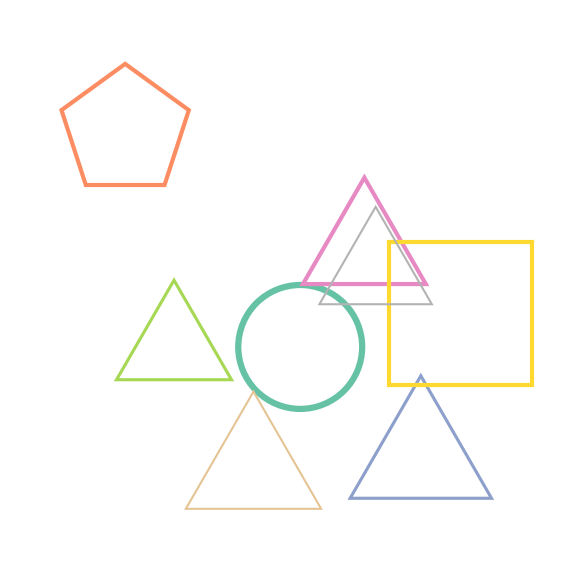[{"shape": "circle", "thickness": 3, "radius": 0.54, "center": [0.52, 0.398]}, {"shape": "pentagon", "thickness": 2, "radius": 0.58, "center": [0.217, 0.773]}, {"shape": "triangle", "thickness": 1.5, "radius": 0.71, "center": [0.729, 0.207]}, {"shape": "triangle", "thickness": 2, "radius": 0.61, "center": [0.631, 0.569]}, {"shape": "triangle", "thickness": 1.5, "radius": 0.57, "center": [0.301, 0.399]}, {"shape": "square", "thickness": 2, "radius": 0.62, "center": [0.798, 0.457]}, {"shape": "triangle", "thickness": 1, "radius": 0.68, "center": [0.439, 0.186]}, {"shape": "triangle", "thickness": 1, "radius": 0.56, "center": [0.65, 0.529]}]